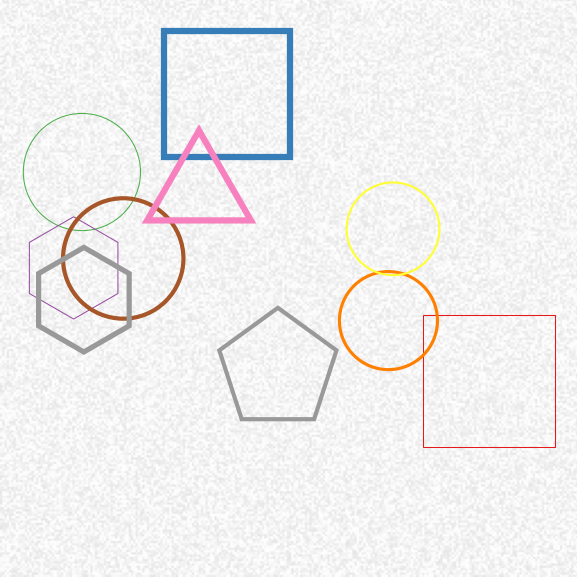[{"shape": "square", "thickness": 0.5, "radius": 0.57, "center": [0.846, 0.339]}, {"shape": "square", "thickness": 3, "radius": 0.54, "center": [0.393, 0.836]}, {"shape": "circle", "thickness": 0.5, "radius": 0.51, "center": [0.142, 0.701]}, {"shape": "hexagon", "thickness": 0.5, "radius": 0.44, "center": [0.128, 0.535]}, {"shape": "circle", "thickness": 1.5, "radius": 0.42, "center": [0.673, 0.444]}, {"shape": "circle", "thickness": 1, "radius": 0.4, "center": [0.681, 0.603]}, {"shape": "circle", "thickness": 2, "radius": 0.52, "center": [0.213, 0.552]}, {"shape": "triangle", "thickness": 3, "radius": 0.52, "center": [0.345, 0.669]}, {"shape": "hexagon", "thickness": 2.5, "radius": 0.45, "center": [0.145, 0.48]}, {"shape": "pentagon", "thickness": 2, "radius": 0.53, "center": [0.481, 0.359]}]